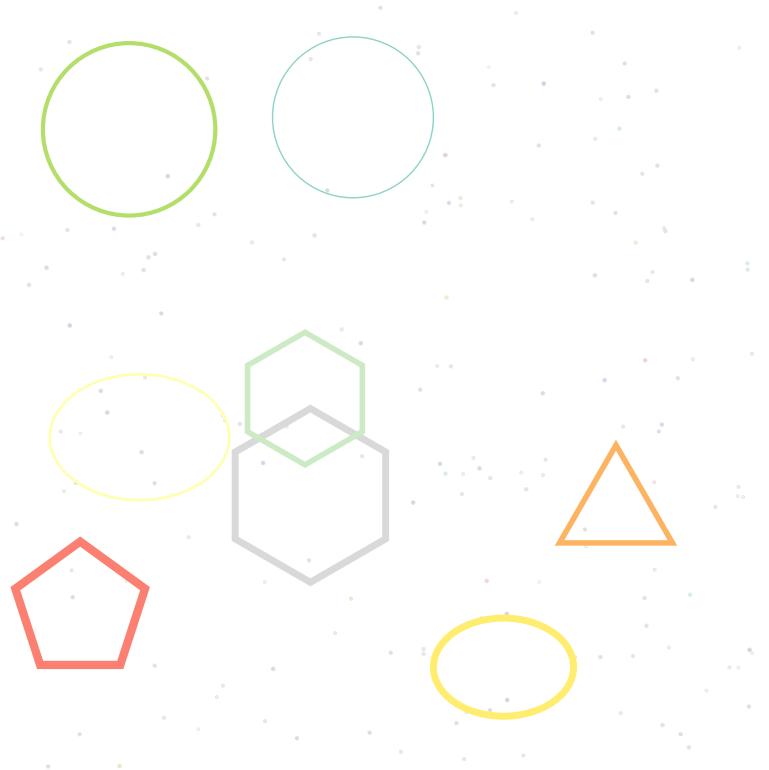[{"shape": "circle", "thickness": 0.5, "radius": 0.52, "center": [0.458, 0.848]}, {"shape": "oval", "thickness": 1, "radius": 0.58, "center": [0.181, 0.432]}, {"shape": "pentagon", "thickness": 3, "radius": 0.44, "center": [0.104, 0.208]}, {"shape": "triangle", "thickness": 2, "radius": 0.42, "center": [0.8, 0.337]}, {"shape": "circle", "thickness": 1.5, "radius": 0.56, "center": [0.168, 0.832]}, {"shape": "hexagon", "thickness": 2.5, "radius": 0.56, "center": [0.403, 0.357]}, {"shape": "hexagon", "thickness": 2, "radius": 0.43, "center": [0.396, 0.482]}, {"shape": "oval", "thickness": 2.5, "radius": 0.46, "center": [0.654, 0.134]}]